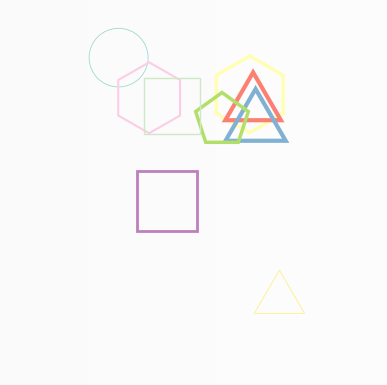[{"shape": "circle", "thickness": 0.5, "radius": 0.38, "center": [0.306, 0.85]}, {"shape": "hexagon", "thickness": 2.5, "radius": 0.5, "center": [0.645, 0.755]}, {"shape": "triangle", "thickness": 3, "radius": 0.41, "center": [0.653, 0.729]}, {"shape": "triangle", "thickness": 3, "radius": 0.45, "center": [0.66, 0.679]}, {"shape": "pentagon", "thickness": 2.5, "radius": 0.36, "center": [0.573, 0.688]}, {"shape": "hexagon", "thickness": 1.5, "radius": 0.46, "center": [0.385, 0.746]}, {"shape": "square", "thickness": 2, "radius": 0.39, "center": [0.43, 0.478]}, {"shape": "square", "thickness": 1, "radius": 0.36, "center": [0.444, 0.725]}, {"shape": "triangle", "thickness": 0.5, "radius": 0.37, "center": [0.721, 0.224]}]